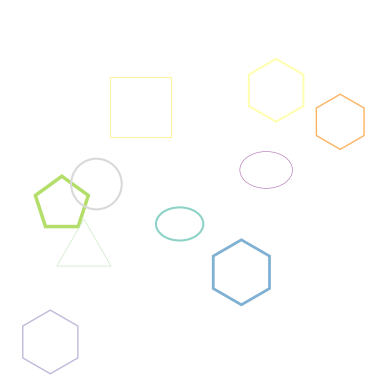[{"shape": "oval", "thickness": 1.5, "radius": 0.31, "center": [0.467, 0.418]}, {"shape": "hexagon", "thickness": 1.5, "radius": 0.41, "center": [0.717, 0.765]}, {"shape": "hexagon", "thickness": 1, "radius": 0.41, "center": [0.131, 0.112]}, {"shape": "hexagon", "thickness": 2, "radius": 0.42, "center": [0.627, 0.293]}, {"shape": "hexagon", "thickness": 1, "radius": 0.36, "center": [0.884, 0.684]}, {"shape": "pentagon", "thickness": 2.5, "radius": 0.36, "center": [0.161, 0.47]}, {"shape": "circle", "thickness": 1.5, "radius": 0.33, "center": [0.251, 0.522]}, {"shape": "oval", "thickness": 0.5, "radius": 0.34, "center": [0.691, 0.559]}, {"shape": "triangle", "thickness": 0.5, "radius": 0.41, "center": [0.218, 0.349]}, {"shape": "square", "thickness": 0.5, "radius": 0.39, "center": [0.365, 0.722]}]